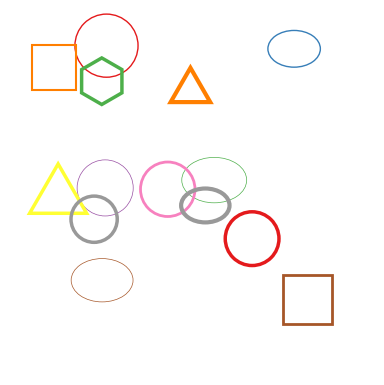[{"shape": "circle", "thickness": 1, "radius": 0.41, "center": [0.277, 0.881]}, {"shape": "circle", "thickness": 2.5, "radius": 0.35, "center": [0.655, 0.38]}, {"shape": "oval", "thickness": 1, "radius": 0.34, "center": [0.764, 0.873]}, {"shape": "oval", "thickness": 0.5, "radius": 0.42, "center": [0.556, 0.532]}, {"shape": "hexagon", "thickness": 2.5, "radius": 0.3, "center": [0.264, 0.789]}, {"shape": "circle", "thickness": 0.5, "radius": 0.36, "center": [0.273, 0.512]}, {"shape": "triangle", "thickness": 3, "radius": 0.3, "center": [0.495, 0.764]}, {"shape": "square", "thickness": 1.5, "radius": 0.29, "center": [0.14, 0.825]}, {"shape": "triangle", "thickness": 2.5, "radius": 0.43, "center": [0.151, 0.489]}, {"shape": "oval", "thickness": 0.5, "radius": 0.4, "center": [0.265, 0.272]}, {"shape": "square", "thickness": 2, "radius": 0.32, "center": [0.798, 0.223]}, {"shape": "circle", "thickness": 2, "radius": 0.35, "center": [0.436, 0.508]}, {"shape": "circle", "thickness": 2.5, "radius": 0.3, "center": [0.244, 0.431]}, {"shape": "oval", "thickness": 3, "radius": 0.31, "center": [0.533, 0.466]}]